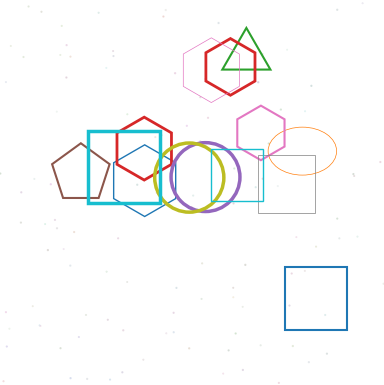[{"shape": "square", "thickness": 1.5, "radius": 0.41, "center": [0.821, 0.225]}, {"shape": "hexagon", "thickness": 1, "radius": 0.47, "center": [0.376, 0.531]}, {"shape": "oval", "thickness": 0.5, "radius": 0.44, "center": [0.785, 0.607]}, {"shape": "triangle", "thickness": 1.5, "radius": 0.36, "center": [0.64, 0.855]}, {"shape": "hexagon", "thickness": 2, "radius": 0.41, "center": [0.375, 0.614]}, {"shape": "hexagon", "thickness": 2, "radius": 0.37, "center": [0.599, 0.826]}, {"shape": "circle", "thickness": 2.5, "radius": 0.45, "center": [0.534, 0.54]}, {"shape": "pentagon", "thickness": 1.5, "radius": 0.39, "center": [0.21, 0.549]}, {"shape": "hexagon", "thickness": 1.5, "radius": 0.35, "center": [0.678, 0.655]}, {"shape": "hexagon", "thickness": 0.5, "radius": 0.42, "center": [0.549, 0.818]}, {"shape": "square", "thickness": 0.5, "radius": 0.37, "center": [0.744, 0.522]}, {"shape": "circle", "thickness": 2.5, "radius": 0.45, "center": [0.492, 0.539]}, {"shape": "square", "thickness": 1, "radius": 0.34, "center": [0.615, 0.545]}, {"shape": "square", "thickness": 2.5, "radius": 0.47, "center": [0.322, 0.567]}]